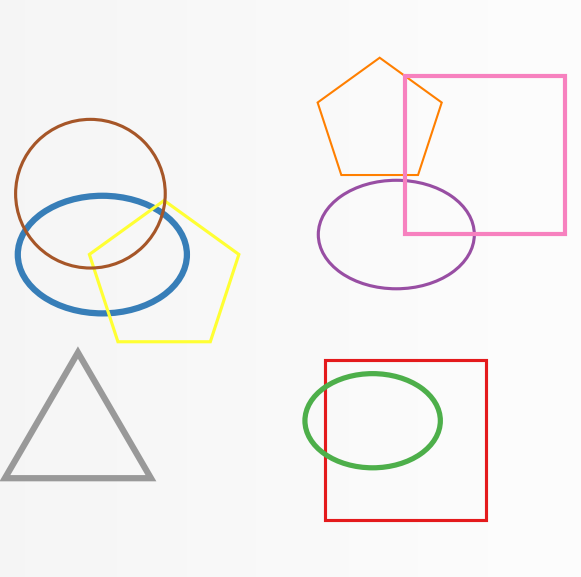[{"shape": "square", "thickness": 1.5, "radius": 0.69, "center": [0.697, 0.237]}, {"shape": "oval", "thickness": 3, "radius": 0.73, "center": [0.176, 0.558]}, {"shape": "oval", "thickness": 2.5, "radius": 0.58, "center": [0.641, 0.271]}, {"shape": "oval", "thickness": 1.5, "radius": 0.67, "center": [0.682, 0.593]}, {"shape": "pentagon", "thickness": 1, "radius": 0.56, "center": [0.653, 0.787]}, {"shape": "pentagon", "thickness": 1.5, "radius": 0.68, "center": [0.282, 0.517]}, {"shape": "circle", "thickness": 1.5, "radius": 0.64, "center": [0.156, 0.664]}, {"shape": "square", "thickness": 2, "radius": 0.69, "center": [0.834, 0.73]}, {"shape": "triangle", "thickness": 3, "radius": 0.73, "center": [0.134, 0.244]}]